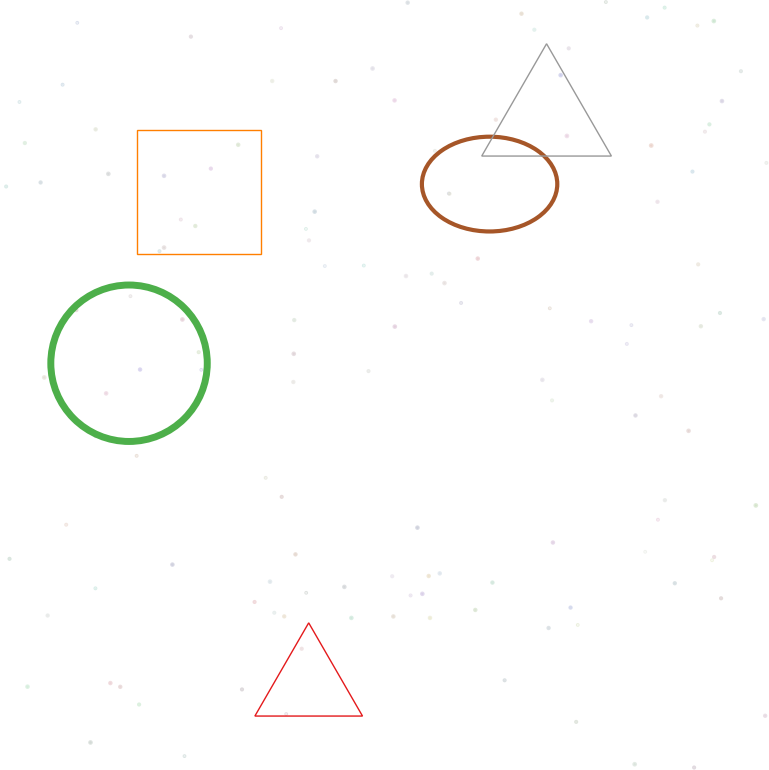[{"shape": "triangle", "thickness": 0.5, "radius": 0.4, "center": [0.401, 0.11]}, {"shape": "circle", "thickness": 2.5, "radius": 0.51, "center": [0.168, 0.528]}, {"shape": "square", "thickness": 0.5, "radius": 0.4, "center": [0.258, 0.751]}, {"shape": "oval", "thickness": 1.5, "radius": 0.44, "center": [0.636, 0.761]}, {"shape": "triangle", "thickness": 0.5, "radius": 0.49, "center": [0.71, 0.846]}]